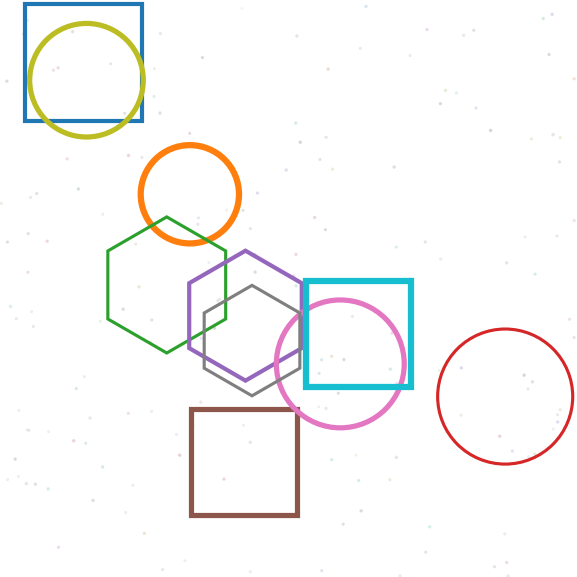[{"shape": "square", "thickness": 2, "radius": 0.5, "center": [0.145, 0.891]}, {"shape": "circle", "thickness": 3, "radius": 0.43, "center": [0.329, 0.663]}, {"shape": "hexagon", "thickness": 1.5, "radius": 0.59, "center": [0.289, 0.506]}, {"shape": "circle", "thickness": 1.5, "radius": 0.58, "center": [0.875, 0.312]}, {"shape": "hexagon", "thickness": 2, "radius": 0.56, "center": [0.425, 0.453]}, {"shape": "square", "thickness": 2.5, "radius": 0.46, "center": [0.422, 0.199]}, {"shape": "circle", "thickness": 2.5, "radius": 0.55, "center": [0.589, 0.369]}, {"shape": "hexagon", "thickness": 1.5, "radius": 0.48, "center": [0.436, 0.409]}, {"shape": "circle", "thickness": 2.5, "radius": 0.49, "center": [0.15, 0.86]}, {"shape": "square", "thickness": 3, "radius": 0.46, "center": [0.621, 0.42]}]